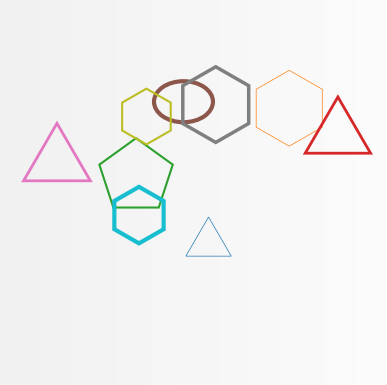[{"shape": "triangle", "thickness": 0.5, "radius": 0.34, "center": [0.538, 0.369]}, {"shape": "hexagon", "thickness": 0.5, "radius": 0.49, "center": [0.746, 0.719]}, {"shape": "pentagon", "thickness": 1.5, "radius": 0.5, "center": [0.351, 0.542]}, {"shape": "triangle", "thickness": 2, "radius": 0.49, "center": [0.872, 0.651]}, {"shape": "oval", "thickness": 3, "radius": 0.38, "center": [0.474, 0.736]}, {"shape": "triangle", "thickness": 2, "radius": 0.5, "center": [0.147, 0.58]}, {"shape": "hexagon", "thickness": 2.5, "radius": 0.49, "center": [0.557, 0.728]}, {"shape": "hexagon", "thickness": 1.5, "radius": 0.36, "center": [0.378, 0.697]}, {"shape": "hexagon", "thickness": 3, "radius": 0.37, "center": [0.359, 0.441]}]